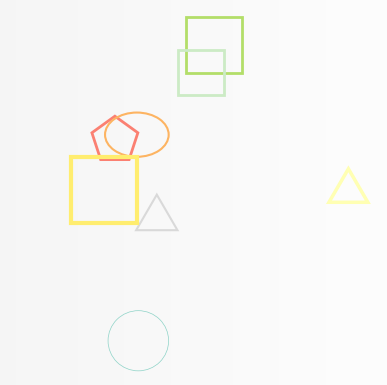[{"shape": "circle", "thickness": 0.5, "radius": 0.39, "center": [0.357, 0.115]}, {"shape": "triangle", "thickness": 2.5, "radius": 0.29, "center": [0.899, 0.504]}, {"shape": "pentagon", "thickness": 2, "radius": 0.31, "center": [0.296, 0.636]}, {"shape": "oval", "thickness": 1.5, "radius": 0.41, "center": [0.353, 0.65]}, {"shape": "square", "thickness": 2, "radius": 0.36, "center": [0.551, 0.883]}, {"shape": "triangle", "thickness": 1.5, "radius": 0.31, "center": [0.405, 0.433]}, {"shape": "square", "thickness": 2, "radius": 0.29, "center": [0.519, 0.812]}, {"shape": "square", "thickness": 3, "radius": 0.43, "center": [0.268, 0.508]}]